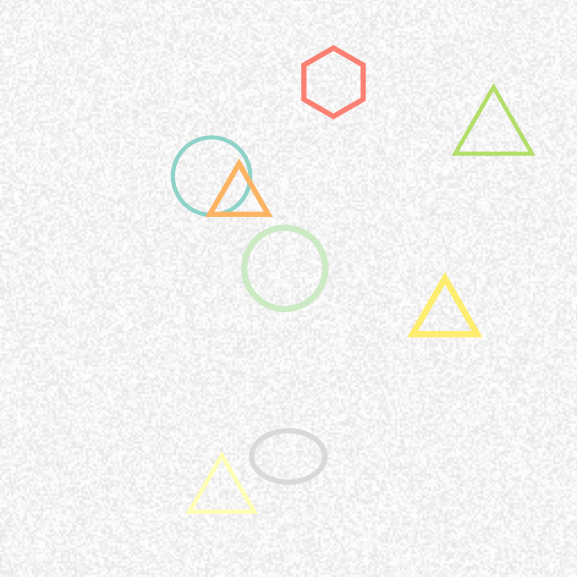[{"shape": "circle", "thickness": 2, "radius": 0.34, "center": [0.366, 0.694]}, {"shape": "triangle", "thickness": 2, "radius": 0.32, "center": [0.384, 0.145]}, {"shape": "hexagon", "thickness": 2.5, "radius": 0.3, "center": [0.577, 0.857]}, {"shape": "triangle", "thickness": 2.5, "radius": 0.29, "center": [0.414, 0.657]}, {"shape": "triangle", "thickness": 2, "radius": 0.38, "center": [0.855, 0.771]}, {"shape": "oval", "thickness": 2.5, "radius": 0.32, "center": [0.499, 0.209]}, {"shape": "circle", "thickness": 3, "radius": 0.35, "center": [0.493, 0.534]}, {"shape": "triangle", "thickness": 3, "radius": 0.32, "center": [0.77, 0.453]}]